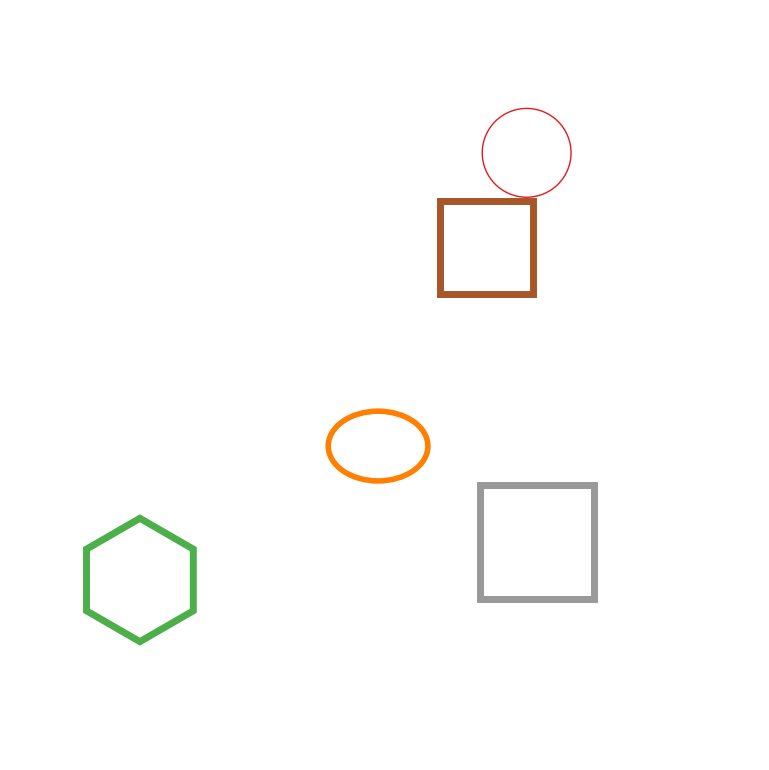[{"shape": "circle", "thickness": 0.5, "radius": 0.29, "center": [0.684, 0.802]}, {"shape": "hexagon", "thickness": 2.5, "radius": 0.4, "center": [0.182, 0.247]}, {"shape": "oval", "thickness": 2, "radius": 0.32, "center": [0.491, 0.421]}, {"shape": "square", "thickness": 2.5, "radius": 0.3, "center": [0.631, 0.679]}, {"shape": "square", "thickness": 2.5, "radius": 0.37, "center": [0.698, 0.296]}]